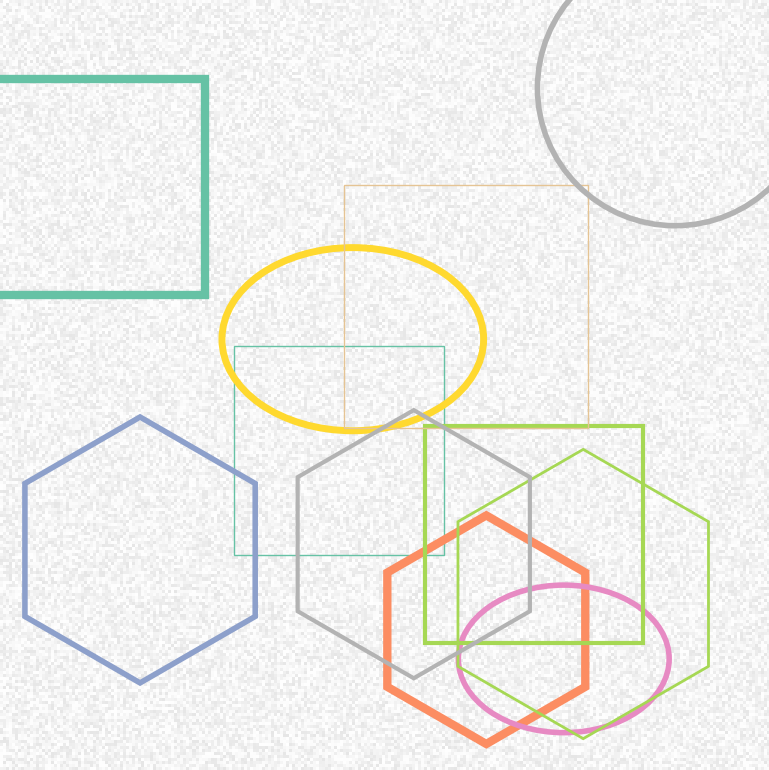[{"shape": "square", "thickness": 3, "radius": 0.7, "center": [0.126, 0.757]}, {"shape": "square", "thickness": 0.5, "radius": 0.68, "center": [0.44, 0.415]}, {"shape": "hexagon", "thickness": 3, "radius": 0.74, "center": [0.632, 0.182]}, {"shape": "hexagon", "thickness": 2, "radius": 0.86, "center": [0.182, 0.286]}, {"shape": "oval", "thickness": 2, "radius": 0.68, "center": [0.732, 0.144]}, {"shape": "square", "thickness": 1.5, "radius": 0.71, "center": [0.694, 0.306]}, {"shape": "hexagon", "thickness": 1, "radius": 0.94, "center": [0.757, 0.229]}, {"shape": "oval", "thickness": 2.5, "radius": 0.85, "center": [0.458, 0.56]}, {"shape": "square", "thickness": 0.5, "radius": 0.79, "center": [0.605, 0.602]}, {"shape": "hexagon", "thickness": 1.5, "radius": 0.87, "center": [0.537, 0.293]}, {"shape": "circle", "thickness": 2, "radius": 0.89, "center": [0.877, 0.886]}]